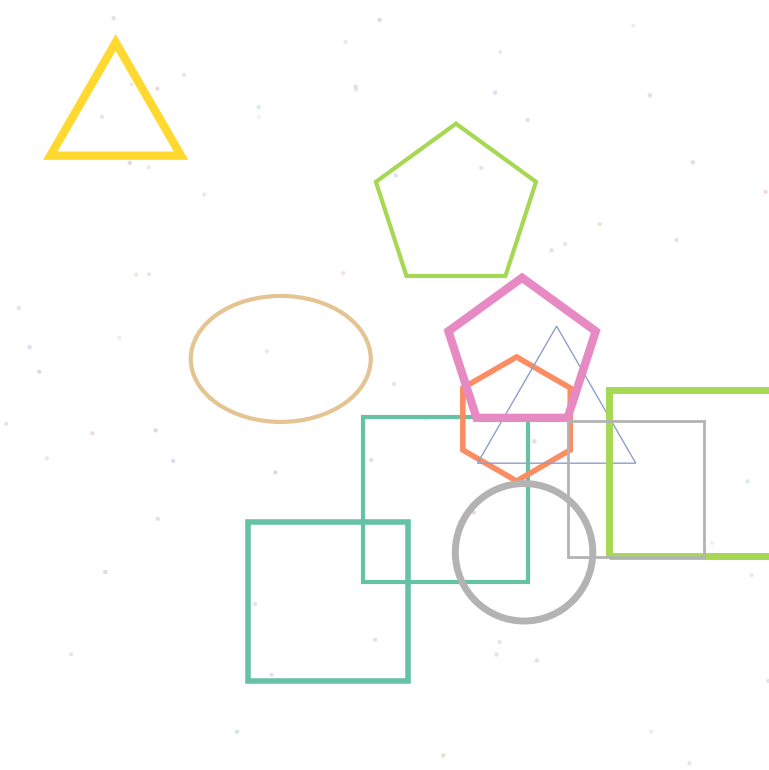[{"shape": "square", "thickness": 2, "radius": 0.52, "center": [0.426, 0.219]}, {"shape": "square", "thickness": 1.5, "radius": 0.53, "center": [0.579, 0.351]}, {"shape": "hexagon", "thickness": 2, "radius": 0.4, "center": [0.671, 0.456]}, {"shape": "triangle", "thickness": 0.5, "radius": 0.59, "center": [0.723, 0.458]}, {"shape": "pentagon", "thickness": 3, "radius": 0.5, "center": [0.678, 0.539]}, {"shape": "square", "thickness": 2.5, "radius": 0.54, "center": [0.9, 0.386]}, {"shape": "pentagon", "thickness": 1.5, "radius": 0.55, "center": [0.592, 0.73]}, {"shape": "triangle", "thickness": 3, "radius": 0.49, "center": [0.15, 0.847]}, {"shape": "oval", "thickness": 1.5, "radius": 0.58, "center": [0.365, 0.534]}, {"shape": "square", "thickness": 1, "radius": 0.44, "center": [0.826, 0.365]}, {"shape": "circle", "thickness": 2.5, "radius": 0.45, "center": [0.681, 0.283]}]